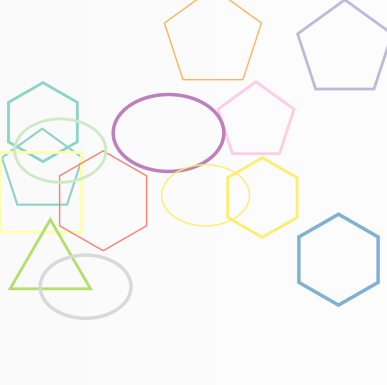[{"shape": "hexagon", "thickness": 2, "radius": 0.51, "center": [0.111, 0.683]}, {"shape": "pentagon", "thickness": 1.5, "radius": 0.55, "center": [0.109, 0.557]}, {"shape": "square", "thickness": 2, "radius": 0.52, "center": [0.104, 0.501]}, {"shape": "pentagon", "thickness": 2, "radius": 0.64, "center": [0.89, 0.872]}, {"shape": "hexagon", "thickness": 1, "radius": 0.65, "center": [0.266, 0.478]}, {"shape": "hexagon", "thickness": 2.5, "radius": 0.59, "center": [0.874, 0.326]}, {"shape": "pentagon", "thickness": 1, "radius": 0.66, "center": [0.549, 0.9]}, {"shape": "triangle", "thickness": 2, "radius": 0.6, "center": [0.13, 0.31]}, {"shape": "pentagon", "thickness": 2, "radius": 0.52, "center": [0.661, 0.684]}, {"shape": "oval", "thickness": 2.5, "radius": 0.59, "center": [0.221, 0.255]}, {"shape": "oval", "thickness": 2.5, "radius": 0.71, "center": [0.435, 0.655]}, {"shape": "oval", "thickness": 2, "radius": 0.59, "center": [0.156, 0.609]}, {"shape": "oval", "thickness": 1, "radius": 0.57, "center": [0.531, 0.493]}, {"shape": "hexagon", "thickness": 2, "radius": 0.52, "center": [0.677, 0.487]}]